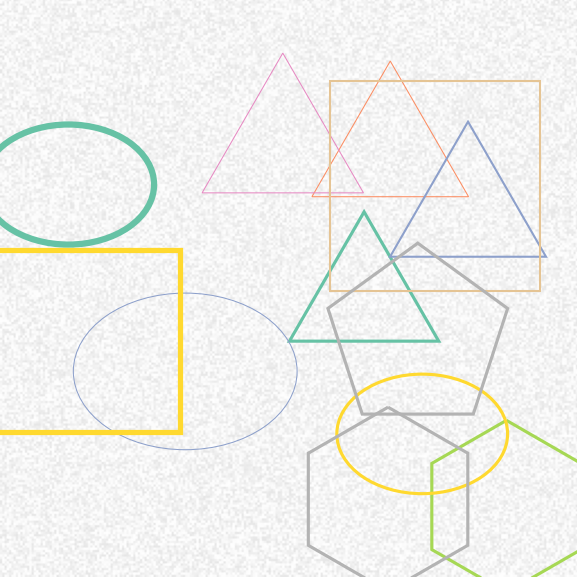[{"shape": "oval", "thickness": 3, "radius": 0.74, "center": [0.118, 0.68]}, {"shape": "triangle", "thickness": 1.5, "radius": 0.75, "center": [0.63, 0.483]}, {"shape": "triangle", "thickness": 0.5, "radius": 0.78, "center": [0.676, 0.737]}, {"shape": "triangle", "thickness": 1, "radius": 0.78, "center": [0.81, 0.633]}, {"shape": "oval", "thickness": 0.5, "radius": 0.97, "center": [0.321, 0.356]}, {"shape": "triangle", "thickness": 0.5, "radius": 0.81, "center": [0.49, 0.746]}, {"shape": "hexagon", "thickness": 1.5, "radius": 0.75, "center": [0.877, 0.122]}, {"shape": "oval", "thickness": 1.5, "radius": 0.74, "center": [0.731, 0.248]}, {"shape": "square", "thickness": 2.5, "radius": 0.79, "center": [0.154, 0.409]}, {"shape": "square", "thickness": 1, "radius": 0.91, "center": [0.753, 0.678]}, {"shape": "hexagon", "thickness": 1.5, "radius": 0.8, "center": [0.672, 0.135]}, {"shape": "pentagon", "thickness": 1.5, "radius": 0.82, "center": [0.723, 0.414]}]